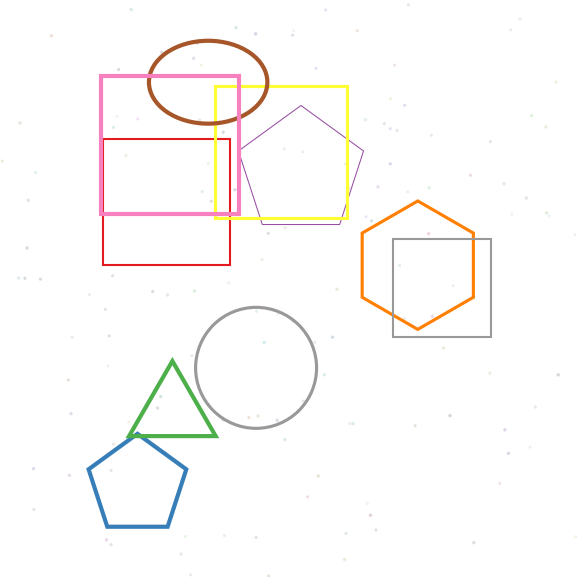[{"shape": "square", "thickness": 1, "radius": 0.55, "center": [0.289, 0.65]}, {"shape": "pentagon", "thickness": 2, "radius": 0.44, "center": [0.238, 0.159]}, {"shape": "triangle", "thickness": 2, "radius": 0.43, "center": [0.299, 0.287]}, {"shape": "pentagon", "thickness": 0.5, "radius": 0.57, "center": [0.521, 0.703]}, {"shape": "hexagon", "thickness": 1.5, "radius": 0.56, "center": [0.723, 0.54]}, {"shape": "square", "thickness": 1.5, "radius": 0.57, "center": [0.486, 0.735]}, {"shape": "oval", "thickness": 2, "radius": 0.51, "center": [0.36, 0.857]}, {"shape": "square", "thickness": 2, "radius": 0.6, "center": [0.295, 0.749]}, {"shape": "circle", "thickness": 1.5, "radius": 0.52, "center": [0.443, 0.362]}, {"shape": "square", "thickness": 1, "radius": 0.43, "center": [0.765, 0.5]}]